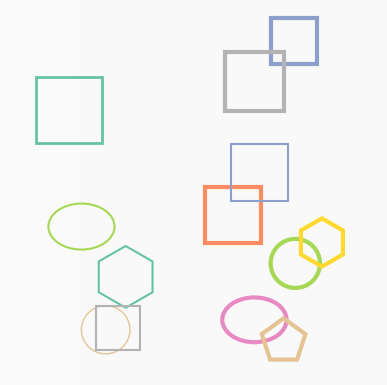[{"shape": "hexagon", "thickness": 1.5, "radius": 0.4, "center": [0.324, 0.281]}, {"shape": "square", "thickness": 2, "radius": 0.42, "center": [0.178, 0.715]}, {"shape": "square", "thickness": 3, "radius": 0.36, "center": [0.602, 0.442]}, {"shape": "square", "thickness": 1.5, "radius": 0.37, "center": [0.669, 0.553]}, {"shape": "square", "thickness": 3, "radius": 0.3, "center": [0.759, 0.893]}, {"shape": "oval", "thickness": 3, "radius": 0.42, "center": [0.657, 0.169]}, {"shape": "oval", "thickness": 1.5, "radius": 0.43, "center": [0.21, 0.412]}, {"shape": "circle", "thickness": 3, "radius": 0.32, "center": [0.762, 0.316]}, {"shape": "hexagon", "thickness": 3, "radius": 0.31, "center": [0.831, 0.37]}, {"shape": "circle", "thickness": 1, "radius": 0.31, "center": [0.273, 0.143]}, {"shape": "pentagon", "thickness": 3, "radius": 0.3, "center": [0.732, 0.114]}, {"shape": "square", "thickness": 3, "radius": 0.38, "center": [0.657, 0.789]}, {"shape": "square", "thickness": 1.5, "radius": 0.29, "center": [0.304, 0.148]}]